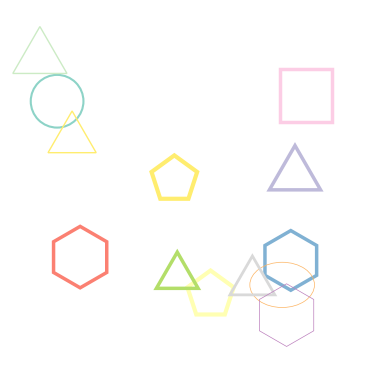[{"shape": "circle", "thickness": 1.5, "radius": 0.34, "center": [0.148, 0.737]}, {"shape": "pentagon", "thickness": 3, "radius": 0.32, "center": [0.547, 0.234]}, {"shape": "triangle", "thickness": 2.5, "radius": 0.38, "center": [0.766, 0.545]}, {"shape": "hexagon", "thickness": 2.5, "radius": 0.4, "center": [0.208, 0.332]}, {"shape": "hexagon", "thickness": 2.5, "radius": 0.39, "center": [0.755, 0.324]}, {"shape": "oval", "thickness": 0.5, "radius": 0.42, "center": [0.733, 0.26]}, {"shape": "triangle", "thickness": 2.5, "radius": 0.31, "center": [0.46, 0.282]}, {"shape": "square", "thickness": 2.5, "radius": 0.34, "center": [0.795, 0.752]}, {"shape": "triangle", "thickness": 2, "radius": 0.34, "center": [0.656, 0.268]}, {"shape": "hexagon", "thickness": 0.5, "radius": 0.41, "center": [0.744, 0.182]}, {"shape": "triangle", "thickness": 1, "radius": 0.41, "center": [0.104, 0.85]}, {"shape": "triangle", "thickness": 1, "radius": 0.36, "center": [0.187, 0.639]}, {"shape": "pentagon", "thickness": 3, "radius": 0.31, "center": [0.453, 0.534]}]